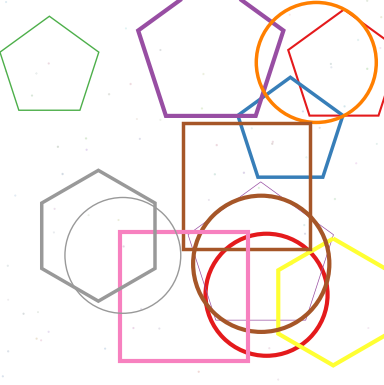[{"shape": "pentagon", "thickness": 1.5, "radius": 0.76, "center": [0.894, 0.823]}, {"shape": "circle", "thickness": 3, "radius": 0.79, "center": [0.692, 0.234]}, {"shape": "pentagon", "thickness": 2.5, "radius": 0.72, "center": [0.754, 0.656]}, {"shape": "pentagon", "thickness": 1, "radius": 0.67, "center": [0.128, 0.823]}, {"shape": "pentagon", "thickness": 3, "radius": 0.99, "center": [0.548, 0.859]}, {"shape": "pentagon", "thickness": 0.5, "radius": 0.99, "center": [0.677, 0.329]}, {"shape": "circle", "thickness": 2.5, "radius": 0.78, "center": [0.822, 0.838]}, {"shape": "hexagon", "thickness": 3, "radius": 0.82, "center": [0.865, 0.216]}, {"shape": "circle", "thickness": 3, "radius": 0.88, "center": [0.679, 0.315]}, {"shape": "square", "thickness": 2.5, "radius": 0.82, "center": [0.64, 0.516]}, {"shape": "square", "thickness": 3, "radius": 0.84, "center": [0.478, 0.231]}, {"shape": "hexagon", "thickness": 2.5, "radius": 0.85, "center": [0.255, 0.388]}, {"shape": "circle", "thickness": 1, "radius": 0.75, "center": [0.319, 0.337]}]